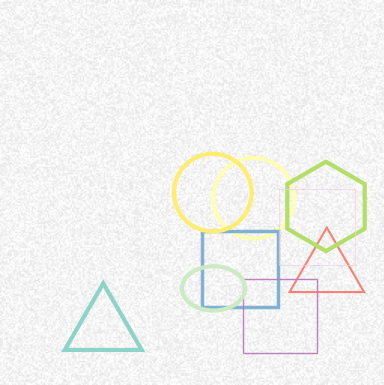[{"shape": "triangle", "thickness": 3, "radius": 0.58, "center": [0.268, 0.149]}, {"shape": "circle", "thickness": 3, "radius": 0.52, "center": [0.659, 0.485]}, {"shape": "triangle", "thickness": 1.5, "radius": 0.56, "center": [0.849, 0.297]}, {"shape": "square", "thickness": 2.5, "radius": 0.49, "center": [0.624, 0.301]}, {"shape": "hexagon", "thickness": 3, "radius": 0.58, "center": [0.847, 0.464]}, {"shape": "square", "thickness": 0.5, "radius": 0.49, "center": [0.823, 0.411]}, {"shape": "square", "thickness": 1, "radius": 0.48, "center": [0.728, 0.179]}, {"shape": "oval", "thickness": 3, "radius": 0.41, "center": [0.555, 0.251]}, {"shape": "circle", "thickness": 3, "radius": 0.5, "center": [0.553, 0.5]}]